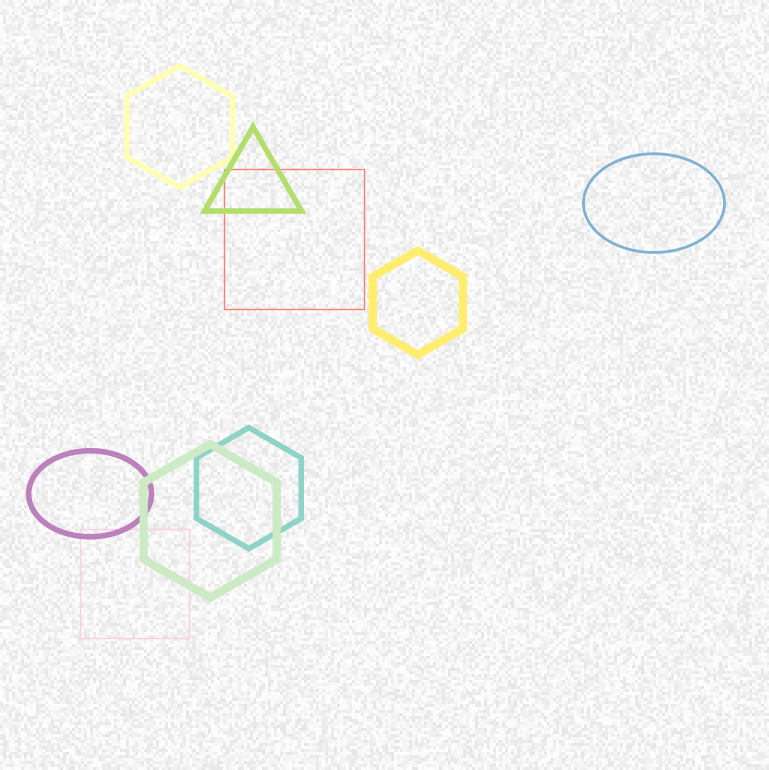[{"shape": "hexagon", "thickness": 2, "radius": 0.39, "center": [0.323, 0.366]}, {"shape": "hexagon", "thickness": 2, "radius": 0.4, "center": [0.233, 0.836]}, {"shape": "square", "thickness": 0.5, "radius": 0.45, "center": [0.382, 0.69]}, {"shape": "oval", "thickness": 1, "radius": 0.46, "center": [0.849, 0.736]}, {"shape": "triangle", "thickness": 2, "radius": 0.36, "center": [0.329, 0.762]}, {"shape": "square", "thickness": 0.5, "radius": 0.35, "center": [0.175, 0.242]}, {"shape": "oval", "thickness": 2, "radius": 0.4, "center": [0.117, 0.359]}, {"shape": "hexagon", "thickness": 3, "radius": 0.5, "center": [0.273, 0.324]}, {"shape": "hexagon", "thickness": 3, "radius": 0.34, "center": [0.543, 0.607]}]